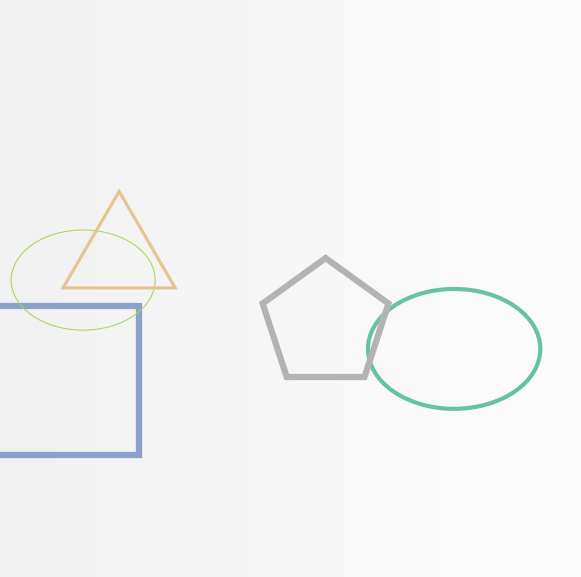[{"shape": "oval", "thickness": 2, "radius": 0.74, "center": [0.781, 0.395]}, {"shape": "square", "thickness": 3, "radius": 0.64, "center": [0.11, 0.341]}, {"shape": "oval", "thickness": 0.5, "radius": 0.62, "center": [0.143, 0.514]}, {"shape": "triangle", "thickness": 1.5, "radius": 0.56, "center": [0.205, 0.556]}, {"shape": "pentagon", "thickness": 3, "radius": 0.57, "center": [0.56, 0.438]}]